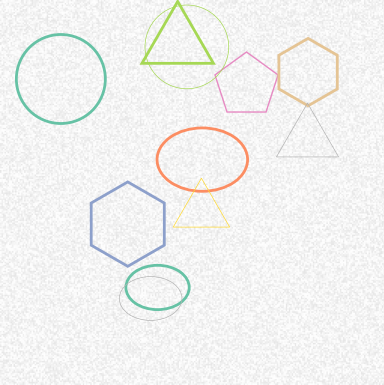[{"shape": "circle", "thickness": 2, "radius": 0.58, "center": [0.158, 0.795]}, {"shape": "oval", "thickness": 2, "radius": 0.41, "center": [0.409, 0.253]}, {"shape": "oval", "thickness": 2, "radius": 0.59, "center": [0.526, 0.585]}, {"shape": "hexagon", "thickness": 2, "radius": 0.55, "center": [0.332, 0.418]}, {"shape": "pentagon", "thickness": 1, "radius": 0.43, "center": [0.64, 0.779]}, {"shape": "triangle", "thickness": 2, "radius": 0.54, "center": [0.462, 0.889]}, {"shape": "circle", "thickness": 0.5, "radius": 0.54, "center": [0.485, 0.878]}, {"shape": "triangle", "thickness": 0.5, "radius": 0.42, "center": [0.523, 0.452]}, {"shape": "hexagon", "thickness": 2, "radius": 0.44, "center": [0.8, 0.813]}, {"shape": "oval", "thickness": 0.5, "radius": 0.41, "center": [0.391, 0.225]}, {"shape": "triangle", "thickness": 0.5, "radius": 0.47, "center": [0.799, 0.639]}]